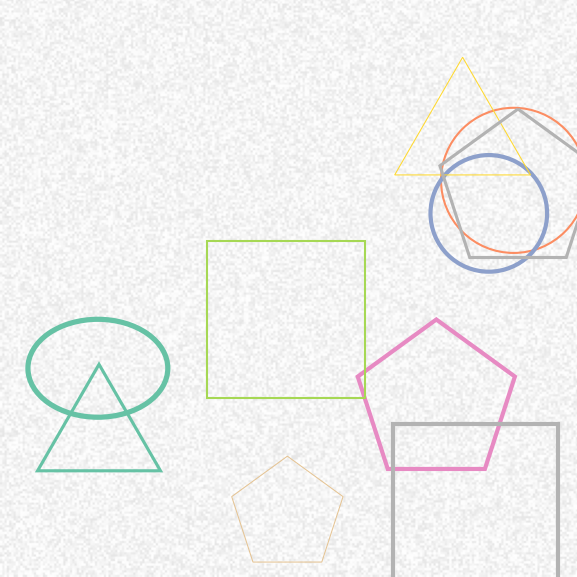[{"shape": "oval", "thickness": 2.5, "radius": 0.61, "center": [0.169, 0.361]}, {"shape": "triangle", "thickness": 1.5, "radius": 0.61, "center": [0.171, 0.245]}, {"shape": "circle", "thickness": 1, "radius": 0.63, "center": [0.889, 0.687]}, {"shape": "circle", "thickness": 2, "radius": 0.5, "center": [0.846, 0.63]}, {"shape": "pentagon", "thickness": 2, "radius": 0.72, "center": [0.756, 0.303]}, {"shape": "square", "thickness": 1, "radius": 0.68, "center": [0.495, 0.446]}, {"shape": "triangle", "thickness": 0.5, "radius": 0.68, "center": [0.801, 0.764]}, {"shape": "pentagon", "thickness": 0.5, "radius": 0.51, "center": [0.498, 0.108]}, {"shape": "square", "thickness": 2, "radius": 0.71, "center": [0.823, 0.122]}, {"shape": "pentagon", "thickness": 1.5, "radius": 0.71, "center": [0.897, 0.668]}]